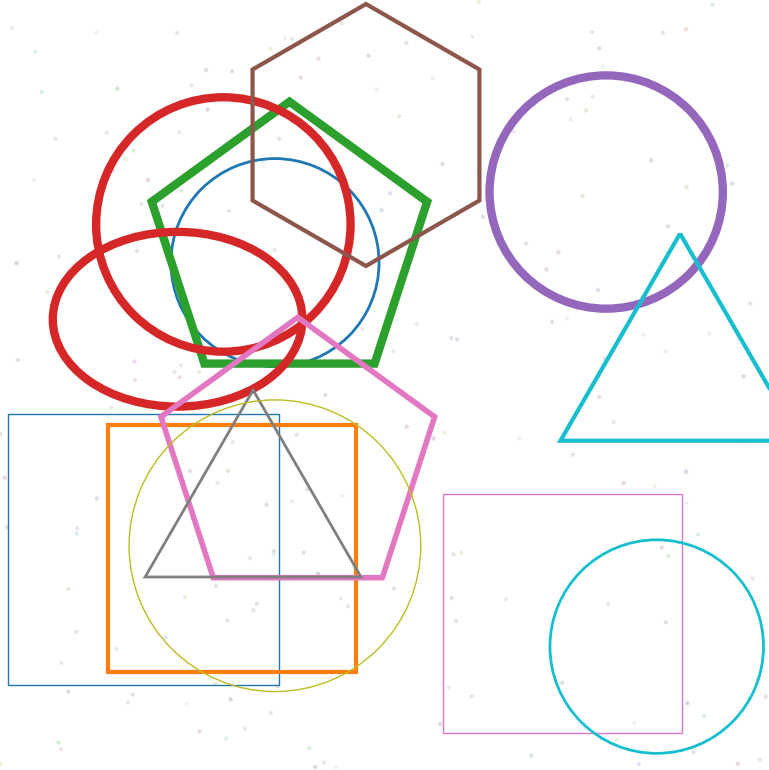[{"shape": "square", "thickness": 0.5, "radius": 0.88, "center": [0.187, 0.286]}, {"shape": "circle", "thickness": 1, "radius": 0.68, "center": [0.357, 0.659]}, {"shape": "square", "thickness": 1.5, "radius": 0.8, "center": [0.302, 0.288]}, {"shape": "pentagon", "thickness": 3, "radius": 0.94, "center": [0.376, 0.68]}, {"shape": "oval", "thickness": 3, "radius": 0.81, "center": [0.231, 0.585]}, {"shape": "circle", "thickness": 3, "radius": 0.83, "center": [0.29, 0.708]}, {"shape": "circle", "thickness": 3, "radius": 0.76, "center": [0.787, 0.751]}, {"shape": "hexagon", "thickness": 1.5, "radius": 0.85, "center": [0.475, 0.825]}, {"shape": "square", "thickness": 0.5, "radius": 0.78, "center": [0.731, 0.203]}, {"shape": "pentagon", "thickness": 2, "radius": 0.93, "center": [0.387, 0.401]}, {"shape": "triangle", "thickness": 1, "radius": 0.81, "center": [0.329, 0.332]}, {"shape": "circle", "thickness": 0.5, "radius": 0.95, "center": [0.357, 0.291]}, {"shape": "circle", "thickness": 1, "radius": 0.69, "center": [0.853, 0.16]}, {"shape": "triangle", "thickness": 1.5, "radius": 0.9, "center": [0.883, 0.517]}]